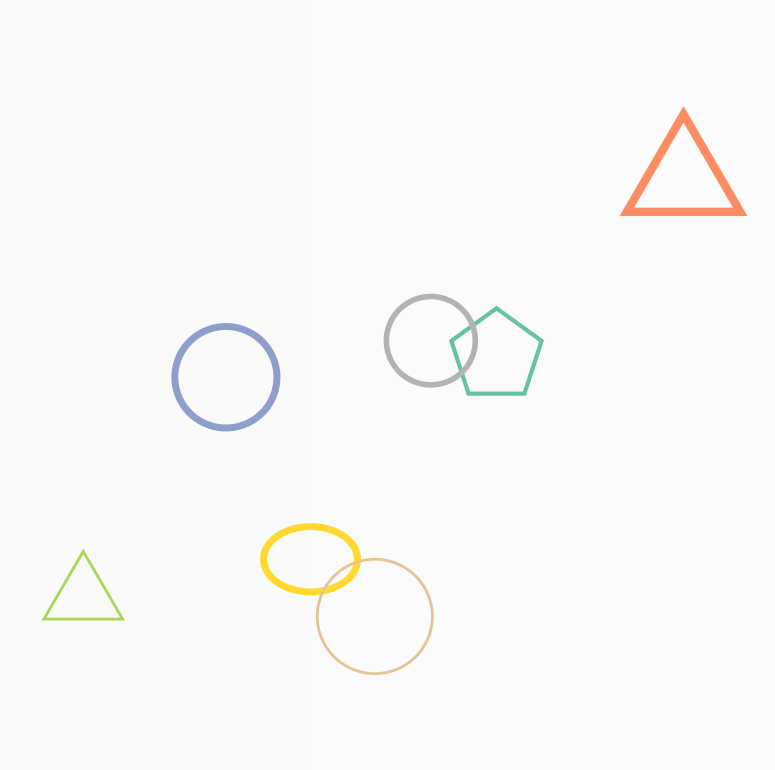[{"shape": "pentagon", "thickness": 1.5, "radius": 0.31, "center": [0.641, 0.538]}, {"shape": "triangle", "thickness": 3, "radius": 0.42, "center": [0.882, 0.767]}, {"shape": "circle", "thickness": 2.5, "radius": 0.33, "center": [0.291, 0.51]}, {"shape": "triangle", "thickness": 1, "radius": 0.29, "center": [0.107, 0.225]}, {"shape": "oval", "thickness": 2.5, "radius": 0.3, "center": [0.401, 0.274]}, {"shape": "circle", "thickness": 1, "radius": 0.37, "center": [0.484, 0.199]}, {"shape": "circle", "thickness": 2, "radius": 0.29, "center": [0.556, 0.558]}]